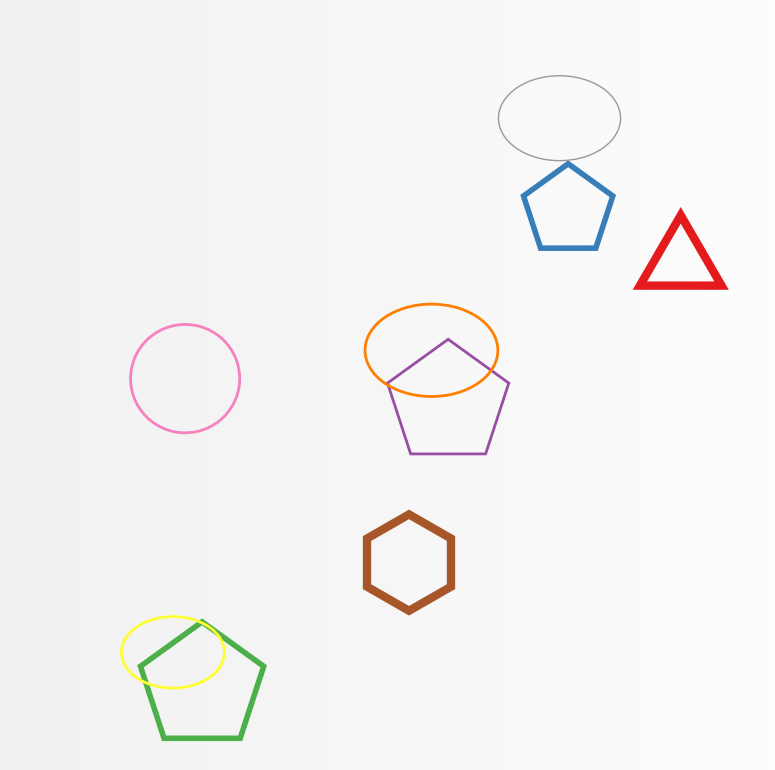[{"shape": "triangle", "thickness": 3, "radius": 0.3, "center": [0.878, 0.659]}, {"shape": "pentagon", "thickness": 2, "radius": 0.3, "center": [0.733, 0.727]}, {"shape": "pentagon", "thickness": 2, "radius": 0.42, "center": [0.261, 0.109]}, {"shape": "pentagon", "thickness": 1, "radius": 0.41, "center": [0.578, 0.477]}, {"shape": "oval", "thickness": 1, "radius": 0.43, "center": [0.557, 0.545]}, {"shape": "oval", "thickness": 1, "radius": 0.33, "center": [0.223, 0.153]}, {"shape": "hexagon", "thickness": 3, "radius": 0.31, "center": [0.528, 0.269]}, {"shape": "circle", "thickness": 1, "radius": 0.35, "center": [0.239, 0.508]}, {"shape": "oval", "thickness": 0.5, "radius": 0.39, "center": [0.722, 0.847]}]